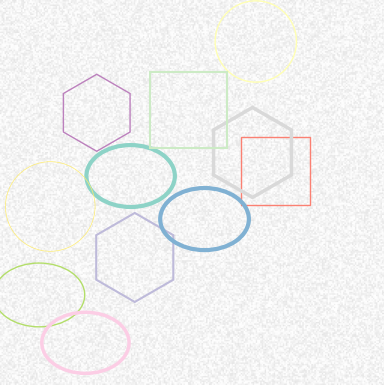[{"shape": "oval", "thickness": 3, "radius": 0.57, "center": [0.339, 0.543]}, {"shape": "circle", "thickness": 1, "radius": 0.53, "center": [0.664, 0.892]}, {"shape": "hexagon", "thickness": 1.5, "radius": 0.58, "center": [0.35, 0.331]}, {"shape": "square", "thickness": 1, "radius": 0.44, "center": [0.716, 0.556]}, {"shape": "oval", "thickness": 3, "radius": 0.58, "center": [0.531, 0.431]}, {"shape": "oval", "thickness": 1, "radius": 0.59, "center": [0.102, 0.234]}, {"shape": "oval", "thickness": 2.5, "radius": 0.57, "center": [0.222, 0.11]}, {"shape": "hexagon", "thickness": 2.5, "radius": 0.58, "center": [0.656, 0.604]}, {"shape": "hexagon", "thickness": 1, "radius": 0.5, "center": [0.251, 0.707]}, {"shape": "square", "thickness": 1.5, "radius": 0.5, "center": [0.489, 0.714]}, {"shape": "circle", "thickness": 0.5, "radius": 0.58, "center": [0.131, 0.464]}]